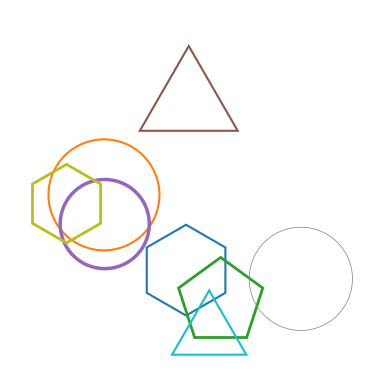[{"shape": "hexagon", "thickness": 1.5, "radius": 0.59, "center": [0.483, 0.298]}, {"shape": "circle", "thickness": 1.5, "radius": 0.72, "center": [0.27, 0.494]}, {"shape": "pentagon", "thickness": 2, "radius": 0.58, "center": [0.573, 0.216]}, {"shape": "circle", "thickness": 2.5, "radius": 0.58, "center": [0.272, 0.418]}, {"shape": "triangle", "thickness": 1.5, "radius": 0.73, "center": [0.49, 0.734]}, {"shape": "circle", "thickness": 0.5, "radius": 0.67, "center": [0.781, 0.276]}, {"shape": "hexagon", "thickness": 2, "radius": 0.51, "center": [0.173, 0.471]}, {"shape": "triangle", "thickness": 1.5, "radius": 0.56, "center": [0.543, 0.134]}]